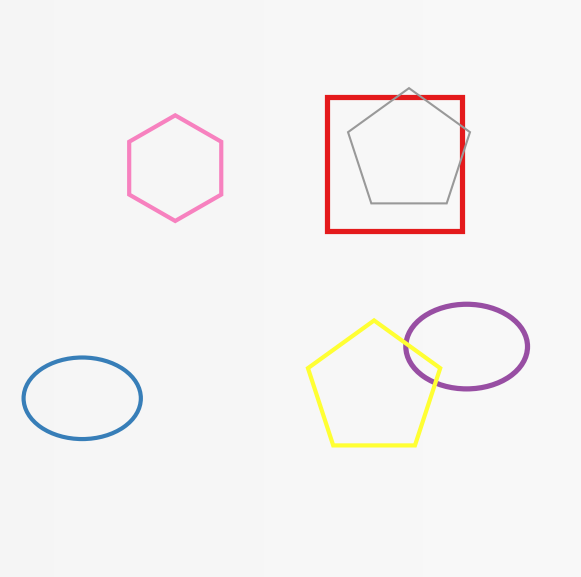[{"shape": "square", "thickness": 2.5, "radius": 0.58, "center": [0.679, 0.715]}, {"shape": "oval", "thickness": 2, "radius": 0.5, "center": [0.141, 0.309]}, {"shape": "oval", "thickness": 2.5, "radius": 0.52, "center": [0.803, 0.399]}, {"shape": "pentagon", "thickness": 2, "radius": 0.6, "center": [0.644, 0.325]}, {"shape": "hexagon", "thickness": 2, "radius": 0.46, "center": [0.301, 0.708]}, {"shape": "pentagon", "thickness": 1, "radius": 0.55, "center": [0.704, 0.736]}]